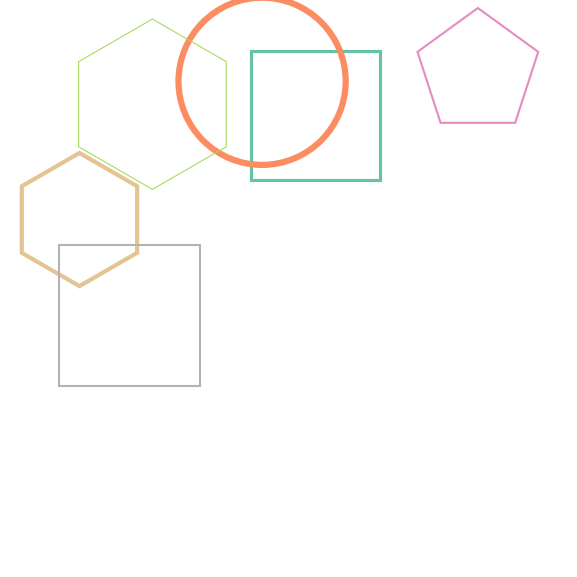[{"shape": "square", "thickness": 1.5, "radius": 0.56, "center": [0.547, 0.799]}, {"shape": "circle", "thickness": 3, "radius": 0.72, "center": [0.454, 0.858]}, {"shape": "pentagon", "thickness": 1, "radius": 0.55, "center": [0.827, 0.875]}, {"shape": "hexagon", "thickness": 0.5, "radius": 0.74, "center": [0.264, 0.819]}, {"shape": "hexagon", "thickness": 2, "radius": 0.58, "center": [0.138, 0.619]}, {"shape": "square", "thickness": 1, "radius": 0.61, "center": [0.224, 0.453]}]